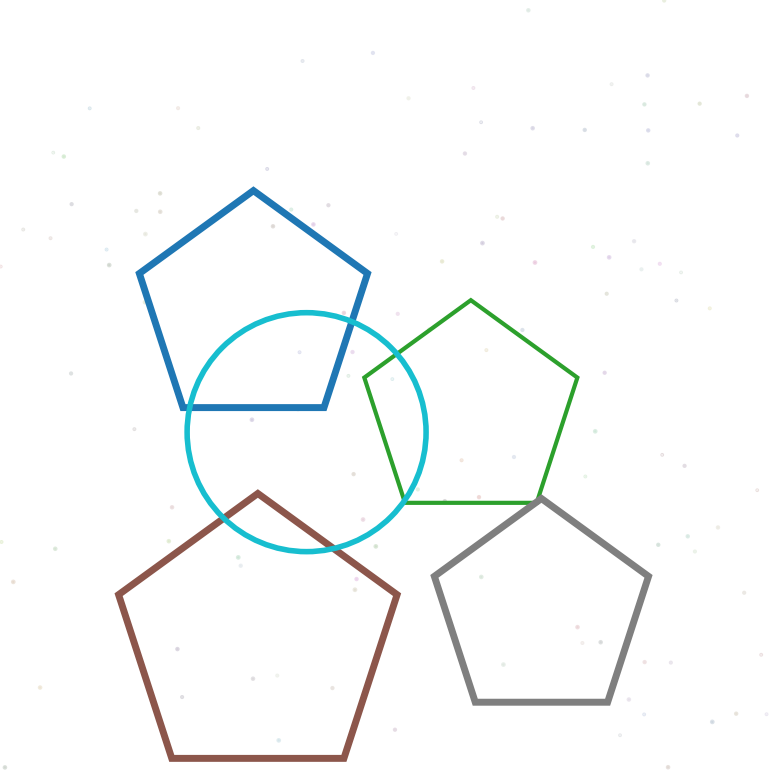[{"shape": "pentagon", "thickness": 2.5, "radius": 0.78, "center": [0.329, 0.597]}, {"shape": "pentagon", "thickness": 1.5, "radius": 0.73, "center": [0.611, 0.465]}, {"shape": "pentagon", "thickness": 2.5, "radius": 0.95, "center": [0.335, 0.169]}, {"shape": "pentagon", "thickness": 2.5, "radius": 0.73, "center": [0.703, 0.206]}, {"shape": "circle", "thickness": 2, "radius": 0.78, "center": [0.398, 0.439]}]